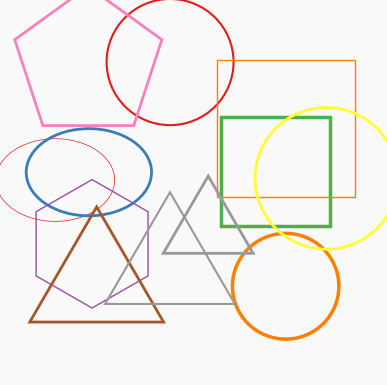[{"shape": "circle", "thickness": 1.5, "radius": 0.82, "center": [0.439, 0.839]}, {"shape": "oval", "thickness": 0.5, "radius": 0.77, "center": [0.143, 0.532]}, {"shape": "oval", "thickness": 2, "radius": 0.81, "center": [0.229, 0.553]}, {"shape": "square", "thickness": 2.5, "radius": 0.71, "center": [0.711, 0.555]}, {"shape": "hexagon", "thickness": 1, "radius": 0.83, "center": [0.238, 0.367]}, {"shape": "circle", "thickness": 2.5, "radius": 0.69, "center": [0.737, 0.257]}, {"shape": "square", "thickness": 1, "radius": 0.89, "center": [0.738, 0.665]}, {"shape": "circle", "thickness": 2, "radius": 0.92, "center": [0.842, 0.537]}, {"shape": "triangle", "thickness": 2, "radius": 1.0, "center": [0.249, 0.263]}, {"shape": "pentagon", "thickness": 2, "radius": 1.0, "center": [0.228, 0.835]}, {"shape": "triangle", "thickness": 1.5, "radius": 0.97, "center": [0.439, 0.307]}, {"shape": "triangle", "thickness": 2, "radius": 0.67, "center": [0.537, 0.409]}]